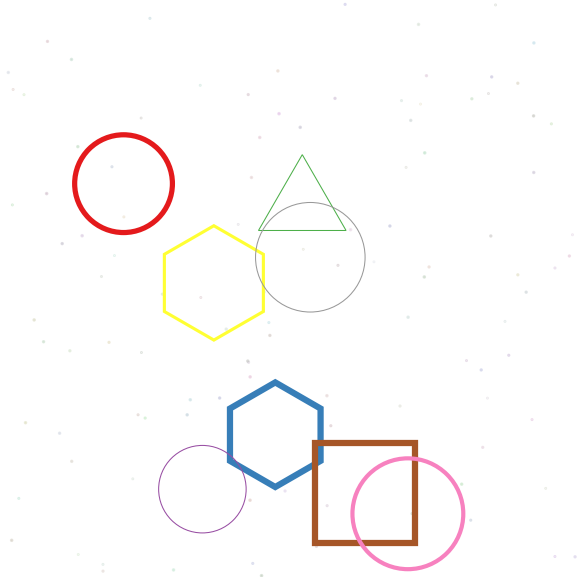[{"shape": "circle", "thickness": 2.5, "radius": 0.42, "center": [0.214, 0.681]}, {"shape": "hexagon", "thickness": 3, "radius": 0.45, "center": [0.477, 0.246]}, {"shape": "triangle", "thickness": 0.5, "radius": 0.44, "center": [0.523, 0.644]}, {"shape": "circle", "thickness": 0.5, "radius": 0.38, "center": [0.35, 0.152]}, {"shape": "hexagon", "thickness": 1.5, "radius": 0.49, "center": [0.37, 0.509]}, {"shape": "square", "thickness": 3, "radius": 0.43, "center": [0.632, 0.145]}, {"shape": "circle", "thickness": 2, "radius": 0.48, "center": [0.706, 0.11]}, {"shape": "circle", "thickness": 0.5, "radius": 0.47, "center": [0.537, 0.554]}]